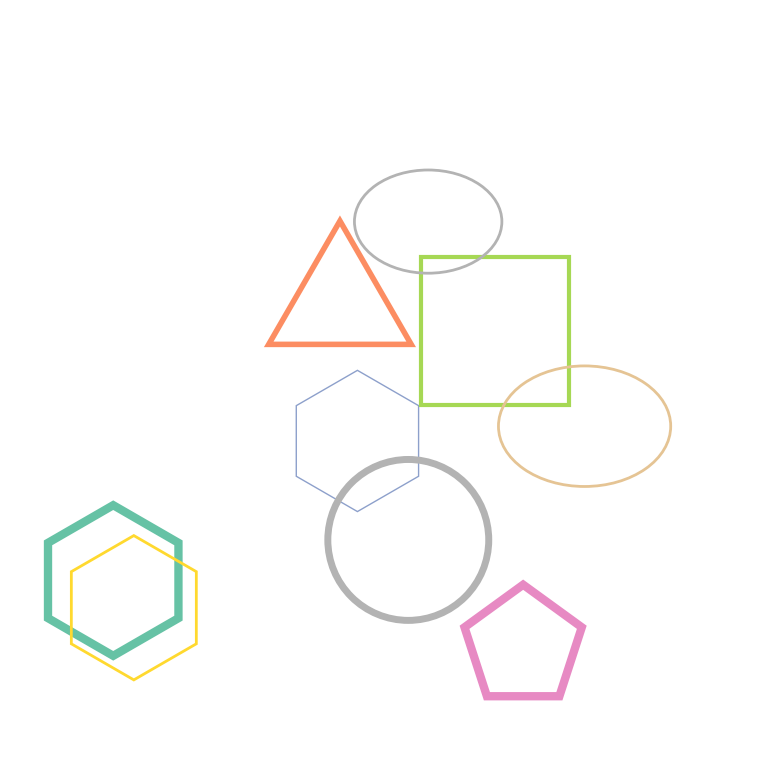[{"shape": "hexagon", "thickness": 3, "radius": 0.49, "center": [0.147, 0.246]}, {"shape": "triangle", "thickness": 2, "radius": 0.53, "center": [0.441, 0.606]}, {"shape": "hexagon", "thickness": 0.5, "radius": 0.46, "center": [0.464, 0.427]}, {"shape": "pentagon", "thickness": 3, "radius": 0.4, "center": [0.679, 0.161]}, {"shape": "square", "thickness": 1.5, "radius": 0.48, "center": [0.643, 0.57]}, {"shape": "hexagon", "thickness": 1, "radius": 0.47, "center": [0.174, 0.211]}, {"shape": "oval", "thickness": 1, "radius": 0.56, "center": [0.759, 0.446]}, {"shape": "circle", "thickness": 2.5, "radius": 0.52, "center": [0.53, 0.299]}, {"shape": "oval", "thickness": 1, "radius": 0.48, "center": [0.556, 0.712]}]